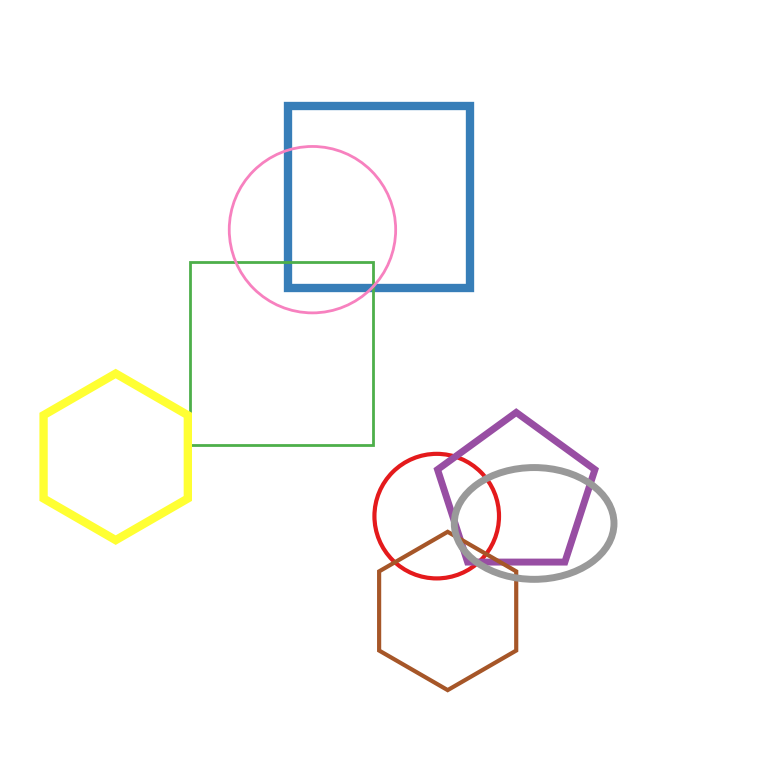[{"shape": "circle", "thickness": 1.5, "radius": 0.4, "center": [0.567, 0.33]}, {"shape": "square", "thickness": 3, "radius": 0.59, "center": [0.492, 0.744]}, {"shape": "square", "thickness": 1, "radius": 0.59, "center": [0.366, 0.541]}, {"shape": "pentagon", "thickness": 2.5, "radius": 0.54, "center": [0.67, 0.357]}, {"shape": "hexagon", "thickness": 3, "radius": 0.54, "center": [0.15, 0.407]}, {"shape": "hexagon", "thickness": 1.5, "radius": 0.51, "center": [0.581, 0.207]}, {"shape": "circle", "thickness": 1, "radius": 0.54, "center": [0.406, 0.702]}, {"shape": "oval", "thickness": 2.5, "radius": 0.52, "center": [0.694, 0.32]}]